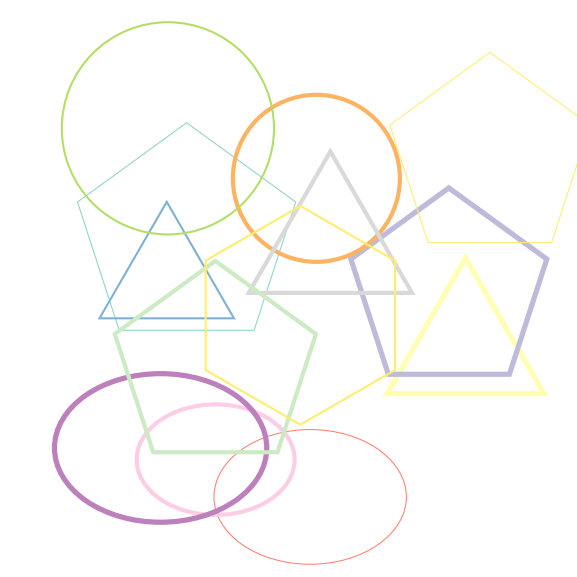[{"shape": "pentagon", "thickness": 0.5, "radius": 0.99, "center": [0.323, 0.588]}, {"shape": "triangle", "thickness": 2.5, "radius": 0.78, "center": [0.806, 0.396]}, {"shape": "pentagon", "thickness": 2.5, "radius": 0.89, "center": [0.777, 0.495]}, {"shape": "oval", "thickness": 0.5, "radius": 0.83, "center": [0.537, 0.139]}, {"shape": "triangle", "thickness": 1, "radius": 0.67, "center": [0.289, 0.515]}, {"shape": "circle", "thickness": 2, "radius": 0.72, "center": [0.548, 0.69]}, {"shape": "circle", "thickness": 1, "radius": 0.92, "center": [0.291, 0.777]}, {"shape": "oval", "thickness": 2, "radius": 0.68, "center": [0.373, 0.203]}, {"shape": "triangle", "thickness": 2, "radius": 0.82, "center": [0.572, 0.574]}, {"shape": "oval", "thickness": 2.5, "radius": 0.92, "center": [0.278, 0.223]}, {"shape": "pentagon", "thickness": 2, "radius": 0.92, "center": [0.373, 0.364]}, {"shape": "pentagon", "thickness": 0.5, "radius": 0.91, "center": [0.848, 0.726]}, {"shape": "hexagon", "thickness": 1, "radius": 0.95, "center": [0.52, 0.453]}]